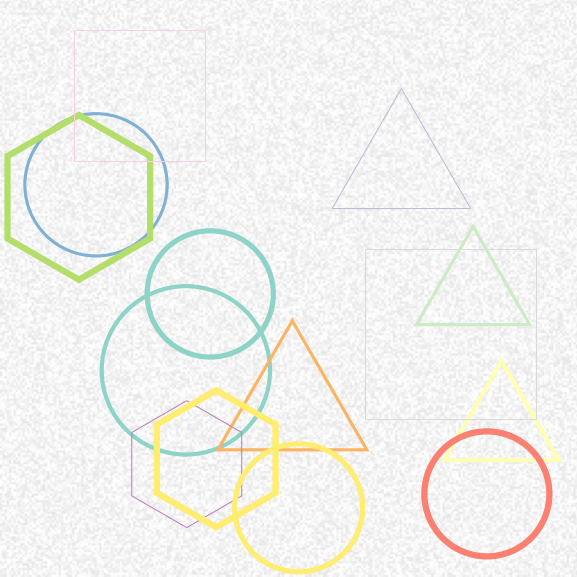[{"shape": "circle", "thickness": 2, "radius": 0.73, "center": [0.322, 0.358]}, {"shape": "circle", "thickness": 2.5, "radius": 0.55, "center": [0.364, 0.49]}, {"shape": "triangle", "thickness": 2, "radius": 0.57, "center": [0.869, 0.26]}, {"shape": "triangle", "thickness": 0.5, "radius": 0.69, "center": [0.695, 0.707]}, {"shape": "circle", "thickness": 3, "radius": 0.54, "center": [0.843, 0.144]}, {"shape": "circle", "thickness": 1.5, "radius": 0.62, "center": [0.166, 0.679]}, {"shape": "triangle", "thickness": 1.5, "radius": 0.74, "center": [0.506, 0.295]}, {"shape": "hexagon", "thickness": 3, "radius": 0.71, "center": [0.137, 0.657]}, {"shape": "square", "thickness": 0.5, "radius": 0.57, "center": [0.242, 0.834]}, {"shape": "square", "thickness": 0.5, "radius": 0.74, "center": [0.78, 0.421]}, {"shape": "hexagon", "thickness": 0.5, "radius": 0.55, "center": [0.323, 0.195]}, {"shape": "triangle", "thickness": 1.5, "radius": 0.57, "center": [0.819, 0.494]}, {"shape": "hexagon", "thickness": 3, "radius": 0.59, "center": [0.374, 0.205]}, {"shape": "circle", "thickness": 2.5, "radius": 0.55, "center": [0.517, 0.12]}]